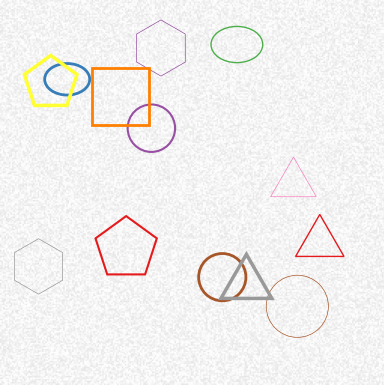[{"shape": "pentagon", "thickness": 1.5, "radius": 0.42, "center": [0.328, 0.355]}, {"shape": "triangle", "thickness": 1, "radius": 0.36, "center": [0.831, 0.37]}, {"shape": "oval", "thickness": 2, "radius": 0.29, "center": [0.175, 0.794]}, {"shape": "oval", "thickness": 1, "radius": 0.34, "center": [0.615, 0.884]}, {"shape": "circle", "thickness": 1.5, "radius": 0.31, "center": [0.393, 0.667]}, {"shape": "hexagon", "thickness": 0.5, "radius": 0.36, "center": [0.418, 0.875]}, {"shape": "square", "thickness": 2, "radius": 0.37, "center": [0.313, 0.75]}, {"shape": "pentagon", "thickness": 2.5, "radius": 0.36, "center": [0.132, 0.784]}, {"shape": "circle", "thickness": 0.5, "radius": 0.4, "center": [0.772, 0.204]}, {"shape": "circle", "thickness": 2, "radius": 0.31, "center": [0.577, 0.28]}, {"shape": "triangle", "thickness": 0.5, "radius": 0.34, "center": [0.762, 0.523]}, {"shape": "hexagon", "thickness": 0.5, "radius": 0.36, "center": [0.1, 0.308]}, {"shape": "triangle", "thickness": 2.5, "radius": 0.38, "center": [0.64, 0.263]}]